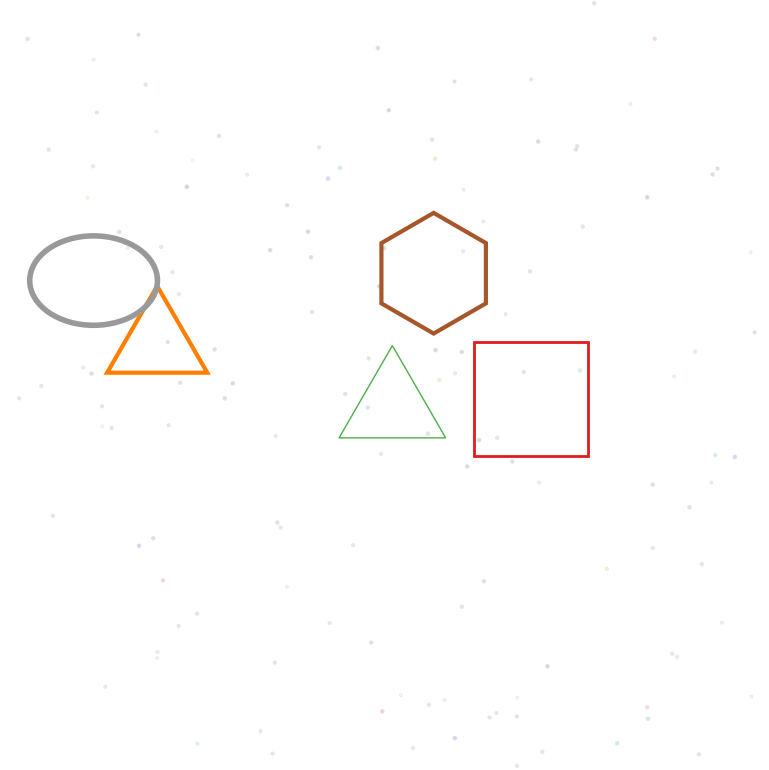[{"shape": "square", "thickness": 1, "radius": 0.37, "center": [0.689, 0.482]}, {"shape": "triangle", "thickness": 0.5, "radius": 0.4, "center": [0.51, 0.471]}, {"shape": "triangle", "thickness": 1.5, "radius": 0.38, "center": [0.204, 0.554]}, {"shape": "hexagon", "thickness": 1.5, "radius": 0.39, "center": [0.563, 0.645]}, {"shape": "oval", "thickness": 2, "radius": 0.41, "center": [0.122, 0.636]}]